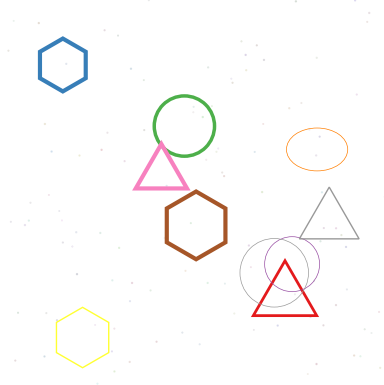[{"shape": "triangle", "thickness": 2, "radius": 0.48, "center": [0.74, 0.228]}, {"shape": "hexagon", "thickness": 3, "radius": 0.34, "center": [0.163, 0.831]}, {"shape": "circle", "thickness": 2.5, "radius": 0.39, "center": [0.479, 0.673]}, {"shape": "circle", "thickness": 0.5, "radius": 0.36, "center": [0.759, 0.314]}, {"shape": "oval", "thickness": 0.5, "radius": 0.4, "center": [0.824, 0.612]}, {"shape": "hexagon", "thickness": 1, "radius": 0.39, "center": [0.215, 0.123]}, {"shape": "hexagon", "thickness": 3, "radius": 0.44, "center": [0.509, 0.415]}, {"shape": "triangle", "thickness": 3, "radius": 0.38, "center": [0.419, 0.549]}, {"shape": "triangle", "thickness": 1, "radius": 0.45, "center": [0.855, 0.424]}, {"shape": "circle", "thickness": 0.5, "radius": 0.45, "center": [0.712, 0.291]}]